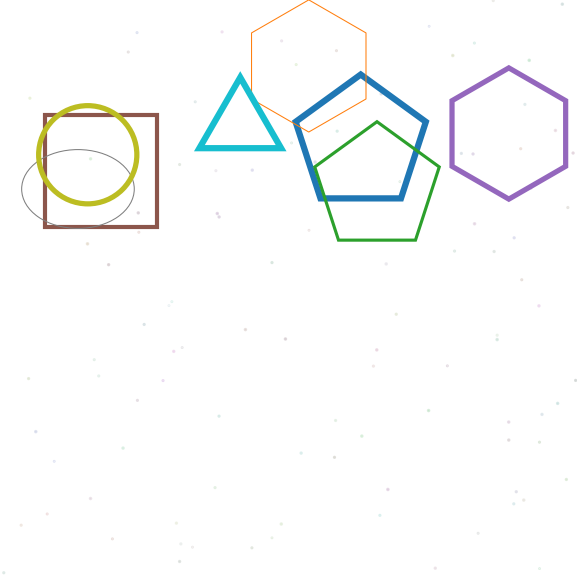[{"shape": "pentagon", "thickness": 3, "radius": 0.59, "center": [0.625, 0.752]}, {"shape": "hexagon", "thickness": 0.5, "radius": 0.57, "center": [0.535, 0.885]}, {"shape": "pentagon", "thickness": 1.5, "radius": 0.57, "center": [0.653, 0.675]}, {"shape": "hexagon", "thickness": 2.5, "radius": 0.57, "center": [0.881, 0.768]}, {"shape": "square", "thickness": 2, "radius": 0.48, "center": [0.175, 0.703]}, {"shape": "oval", "thickness": 0.5, "radius": 0.49, "center": [0.135, 0.672]}, {"shape": "circle", "thickness": 2.5, "radius": 0.43, "center": [0.152, 0.731]}, {"shape": "triangle", "thickness": 3, "radius": 0.41, "center": [0.416, 0.783]}]